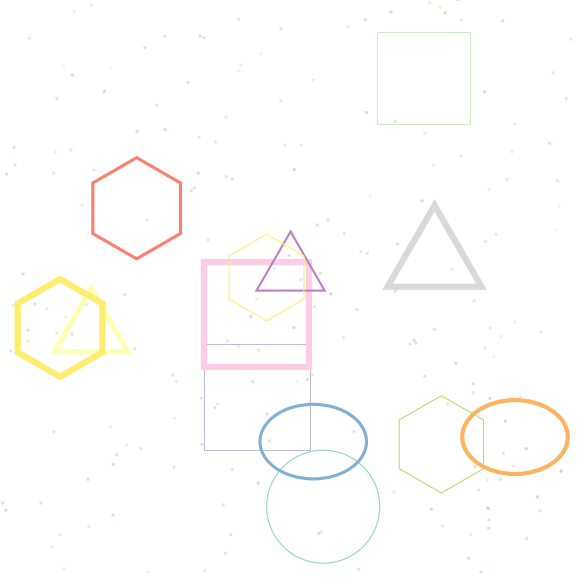[{"shape": "circle", "thickness": 0.5, "radius": 0.49, "center": [0.56, 0.122]}, {"shape": "triangle", "thickness": 2.5, "radius": 0.37, "center": [0.158, 0.427]}, {"shape": "square", "thickness": 0.5, "radius": 0.46, "center": [0.445, 0.312]}, {"shape": "hexagon", "thickness": 1.5, "radius": 0.44, "center": [0.237, 0.639]}, {"shape": "oval", "thickness": 1.5, "radius": 0.46, "center": [0.542, 0.234]}, {"shape": "oval", "thickness": 2, "radius": 0.46, "center": [0.892, 0.242]}, {"shape": "hexagon", "thickness": 0.5, "radius": 0.42, "center": [0.764, 0.23]}, {"shape": "square", "thickness": 3, "radius": 0.45, "center": [0.444, 0.455]}, {"shape": "triangle", "thickness": 3, "radius": 0.47, "center": [0.752, 0.55]}, {"shape": "triangle", "thickness": 1, "radius": 0.34, "center": [0.503, 0.53]}, {"shape": "square", "thickness": 0.5, "radius": 0.4, "center": [0.733, 0.864]}, {"shape": "hexagon", "thickness": 0.5, "radius": 0.37, "center": [0.462, 0.519]}, {"shape": "hexagon", "thickness": 3, "radius": 0.42, "center": [0.104, 0.431]}]